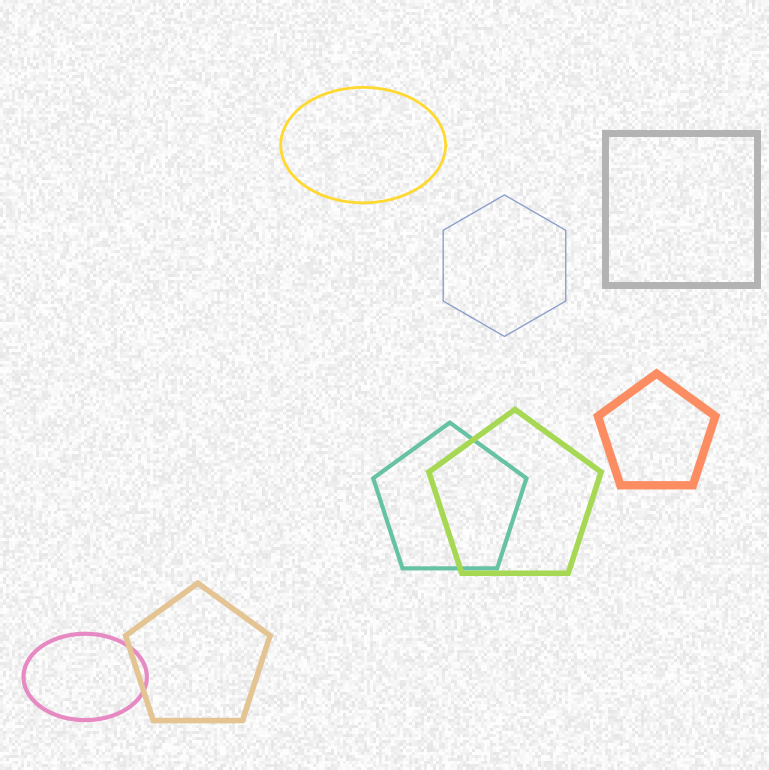[{"shape": "pentagon", "thickness": 1.5, "radius": 0.52, "center": [0.584, 0.347]}, {"shape": "pentagon", "thickness": 3, "radius": 0.4, "center": [0.853, 0.435]}, {"shape": "hexagon", "thickness": 0.5, "radius": 0.46, "center": [0.655, 0.655]}, {"shape": "oval", "thickness": 1.5, "radius": 0.4, "center": [0.111, 0.121]}, {"shape": "pentagon", "thickness": 2, "radius": 0.59, "center": [0.669, 0.351]}, {"shape": "oval", "thickness": 1, "radius": 0.54, "center": [0.472, 0.812]}, {"shape": "pentagon", "thickness": 2, "radius": 0.49, "center": [0.257, 0.144]}, {"shape": "square", "thickness": 2.5, "radius": 0.49, "center": [0.885, 0.728]}]